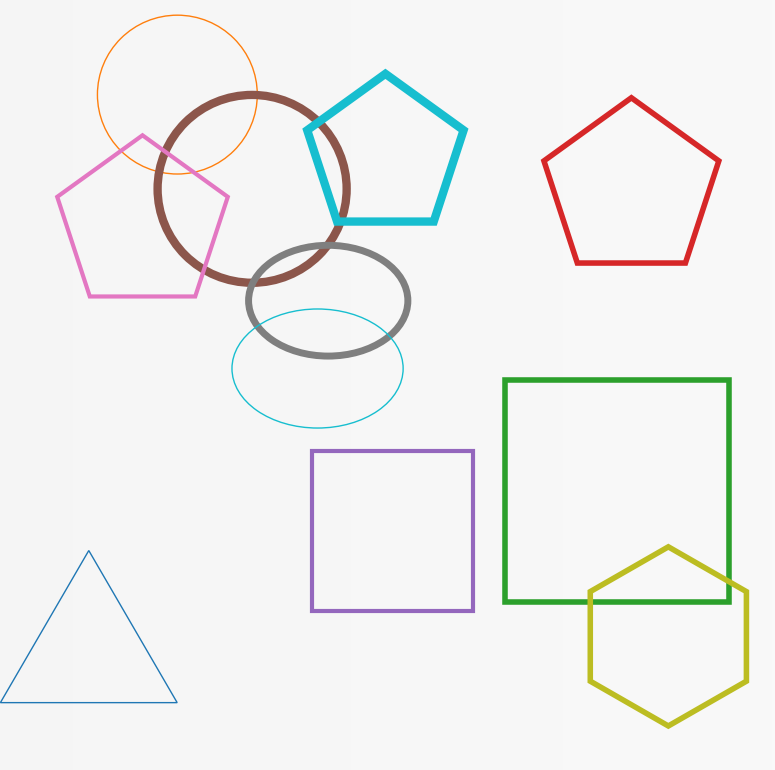[{"shape": "triangle", "thickness": 0.5, "radius": 0.66, "center": [0.115, 0.153]}, {"shape": "circle", "thickness": 0.5, "radius": 0.52, "center": [0.229, 0.877]}, {"shape": "square", "thickness": 2, "radius": 0.72, "center": [0.796, 0.363]}, {"shape": "pentagon", "thickness": 2, "radius": 0.59, "center": [0.815, 0.754]}, {"shape": "square", "thickness": 1.5, "radius": 0.52, "center": [0.506, 0.31]}, {"shape": "circle", "thickness": 3, "radius": 0.61, "center": [0.325, 0.755]}, {"shape": "pentagon", "thickness": 1.5, "radius": 0.58, "center": [0.184, 0.709]}, {"shape": "oval", "thickness": 2.5, "radius": 0.51, "center": [0.424, 0.609]}, {"shape": "hexagon", "thickness": 2, "radius": 0.58, "center": [0.862, 0.174]}, {"shape": "oval", "thickness": 0.5, "radius": 0.55, "center": [0.41, 0.521]}, {"shape": "pentagon", "thickness": 3, "radius": 0.53, "center": [0.497, 0.798]}]